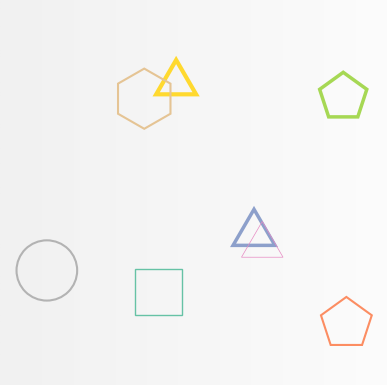[{"shape": "square", "thickness": 1, "radius": 0.3, "center": [0.409, 0.242]}, {"shape": "pentagon", "thickness": 1.5, "radius": 0.34, "center": [0.894, 0.16]}, {"shape": "triangle", "thickness": 2.5, "radius": 0.31, "center": [0.656, 0.394]}, {"shape": "triangle", "thickness": 0.5, "radius": 0.31, "center": [0.677, 0.363]}, {"shape": "pentagon", "thickness": 2.5, "radius": 0.32, "center": [0.886, 0.748]}, {"shape": "triangle", "thickness": 3, "radius": 0.3, "center": [0.455, 0.785]}, {"shape": "hexagon", "thickness": 1.5, "radius": 0.39, "center": [0.372, 0.744]}, {"shape": "circle", "thickness": 1.5, "radius": 0.39, "center": [0.121, 0.298]}]